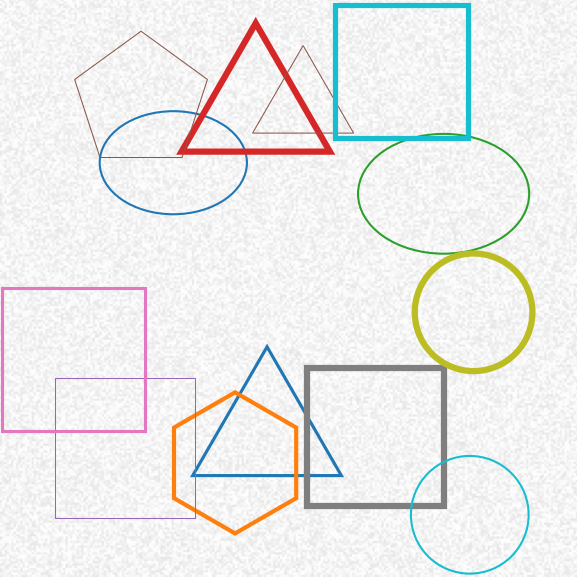[{"shape": "triangle", "thickness": 1.5, "radius": 0.74, "center": [0.462, 0.25]}, {"shape": "oval", "thickness": 1, "radius": 0.64, "center": [0.3, 0.717]}, {"shape": "hexagon", "thickness": 2, "radius": 0.61, "center": [0.407, 0.198]}, {"shape": "oval", "thickness": 1, "radius": 0.74, "center": [0.768, 0.664]}, {"shape": "triangle", "thickness": 3, "radius": 0.74, "center": [0.443, 0.811]}, {"shape": "square", "thickness": 0.5, "radius": 0.61, "center": [0.216, 0.224]}, {"shape": "triangle", "thickness": 0.5, "radius": 0.51, "center": [0.525, 0.819]}, {"shape": "pentagon", "thickness": 0.5, "radius": 0.6, "center": [0.244, 0.824]}, {"shape": "square", "thickness": 1.5, "radius": 0.62, "center": [0.127, 0.377]}, {"shape": "square", "thickness": 3, "radius": 0.6, "center": [0.65, 0.242]}, {"shape": "circle", "thickness": 3, "radius": 0.51, "center": [0.82, 0.458]}, {"shape": "square", "thickness": 2.5, "radius": 0.58, "center": [0.695, 0.875]}, {"shape": "circle", "thickness": 1, "radius": 0.51, "center": [0.813, 0.108]}]